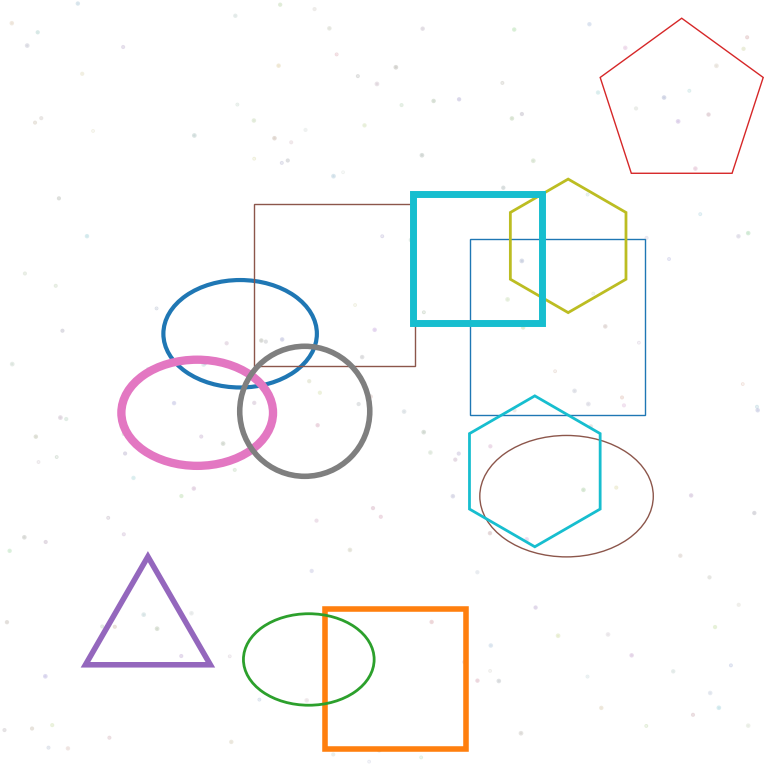[{"shape": "square", "thickness": 0.5, "radius": 0.57, "center": [0.724, 0.576]}, {"shape": "oval", "thickness": 1.5, "radius": 0.5, "center": [0.312, 0.567]}, {"shape": "square", "thickness": 2, "radius": 0.46, "center": [0.513, 0.118]}, {"shape": "oval", "thickness": 1, "radius": 0.42, "center": [0.401, 0.144]}, {"shape": "pentagon", "thickness": 0.5, "radius": 0.56, "center": [0.885, 0.865]}, {"shape": "triangle", "thickness": 2, "radius": 0.47, "center": [0.192, 0.183]}, {"shape": "oval", "thickness": 0.5, "radius": 0.56, "center": [0.736, 0.356]}, {"shape": "square", "thickness": 0.5, "radius": 0.53, "center": [0.434, 0.63]}, {"shape": "oval", "thickness": 3, "radius": 0.49, "center": [0.256, 0.464]}, {"shape": "circle", "thickness": 2, "radius": 0.42, "center": [0.396, 0.466]}, {"shape": "hexagon", "thickness": 1, "radius": 0.43, "center": [0.738, 0.681]}, {"shape": "square", "thickness": 2.5, "radius": 0.42, "center": [0.62, 0.664]}, {"shape": "hexagon", "thickness": 1, "radius": 0.49, "center": [0.695, 0.388]}]